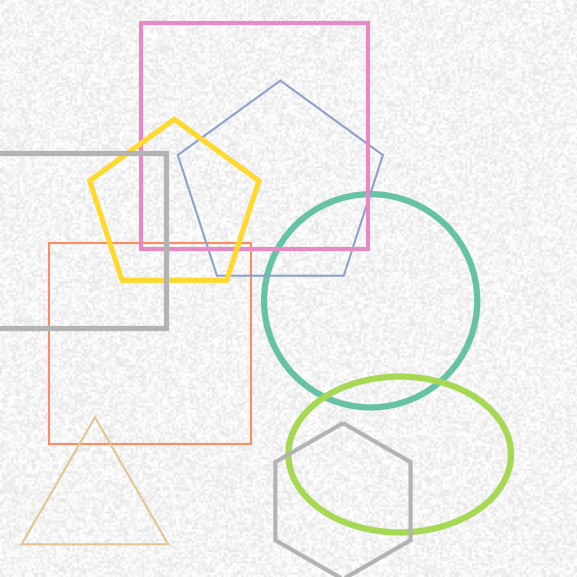[{"shape": "circle", "thickness": 3, "radius": 0.92, "center": [0.642, 0.478]}, {"shape": "square", "thickness": 1, "radius": 0.87, "center": [0.26, 0.404]}, {"shape": "pentagon", "thickness": 1, "radius": 0.93, "center": [0.485, 0.673]}, {"shape": "square", "thickness": 2, "radius": 0.98, "center": [0.441, 0.763]}, {"shape": "oval", "thickness": 3, "radius": 0.96, "center": [0.692, 0.212]}, {"shape": "pentagon", "thickness": 2.5, "radius": 0.77, "center": [0.302, 0.638]}, {"shape": "triangle", "thickness": 1, "radius": 0.73, "center": [0.164, 0.13]}, {"shape": "square", "thickness": 2.5, "radius": 0.76, "center": [0.135, 0.583]}, {"shape": "hexagon", "thickness": 2, "radius": 0.68, "center": [0.594, 0.131]}]